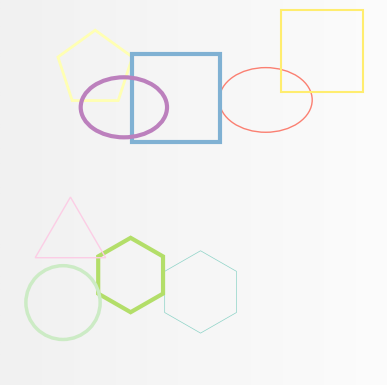[{"shape": "hexagon", "thickness": 0.5, "radius": 0.53, "center": [0.518, 0.242]}, {"shape": "pentagon", "thickness": 2, "radius": 0.51, "center": [0.246, 0.821]}, {"shape": "oval", "thickness": 1, "radius": 0.6, "center": [0.686, 0.74]}, {"shape": "square", "thickness": 3, "radius": 0.57, "center": [0.455, 0.745]}, {"shape": "hexagon", "thickness": 3, "radius": 0.48, "center": [0.337, 0.286]}, {"shape": "triangle", "thickness": 1, "radius": 0.52, "center": [0.182, 0.383]}, {"shape": "oval", "thickness": 3, "radius": 0.56, "center": [0.32, 0.721]}, {"shape": "circle", "thickness": 2.5, "radius": 0.48, "center": [0.163, 0.214]}, {"shape": "square", "thickness": 1.5, "radius": 0.53, "center": [0.83, 0.867]}]